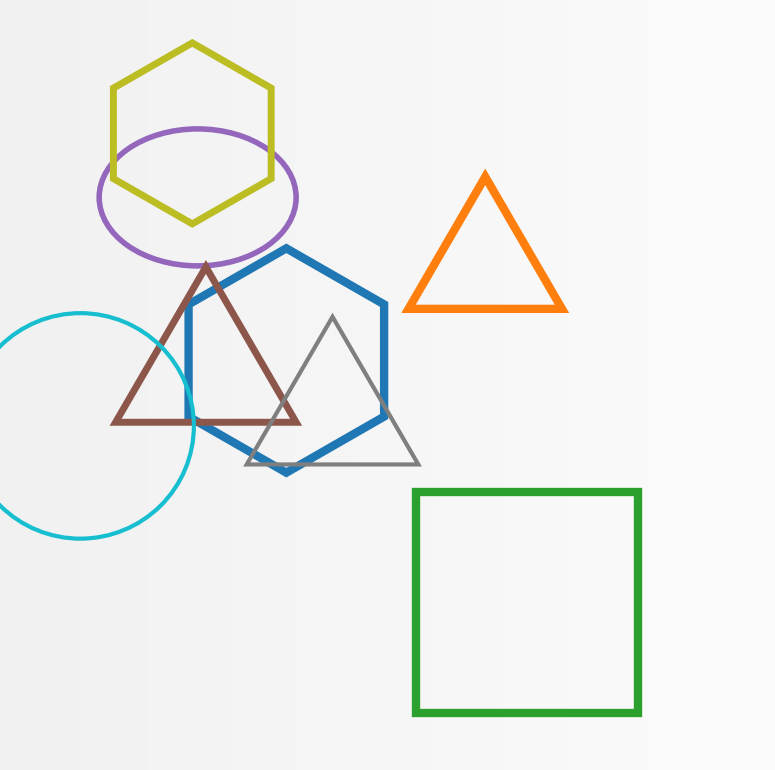[{"shape": "hexagon", "thickness": 3, "radius": 0.73, "center": [0.369, 0.532]}, {"shape": "triangle", "thickness": 3, "radius": 0.57, "center": [0.626, 0.656]}, {"shape": "square", "thickness": 3, "radius": 0.72, "center": [0.68, 0.217]}, {"shape": "oval", "thickness": 2, "radius": 0.64, "center": [0.255, 0.744]}, {"shape": "triangle", "thickness": 2.5, "radius": 0.67, "center": [0.266, 0.519]}, {"shape": "triangle", "thickness": 1.5, "radius": 0.64, "center": [0.429, 0.461]}, {"shape": "hexagon", "thickness": 2.5, "radius": 0.59, "center": [0.248, 0.827]}, {"shape": "circle", "thickness": 1.5, "radius": 0.73, "center": [0.104, 0.447]}]